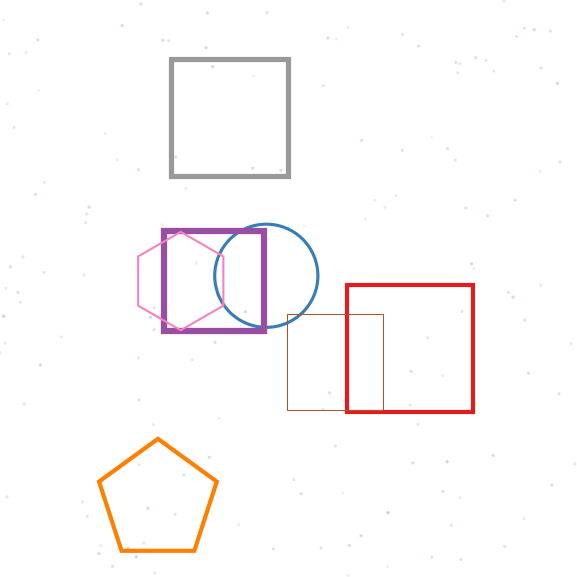[{"shape": "square", "thickness": 2, "radius": 0.55, "center": [0.71, 0.396]}, {"shape": "circle", "thickness": 1.5, "radius": 0.45, "center": [0.461, 0.522]}, {"shape": "square", "thickness": 3, "radius": 0.43, "center": [0.371, 0.513]}, {"shape": "pentagon", "thickness": 2, "radius": 0.54, "center": [0.273, 0.132]}, {"shape": "square", "thickness": 0.5, "radius": 0.42, "center": [0.58, 0.371]}, {"shape": "hexagon", "thickness": 1, "radius": 0.43, "center": [0.313, 0.512]}, {"shape": "square", "thickness": 2.5, "radius": 0.51, "center": [0.397, 0.796]}]